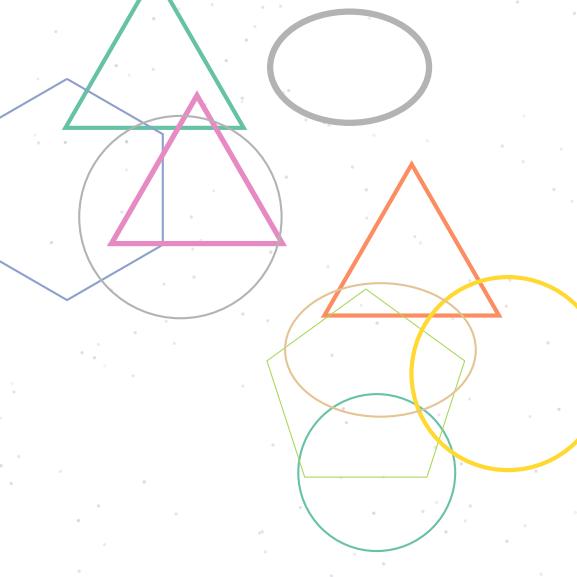[{"shape": "triangle", "thickness": 2, "radius": 0.89, "center": [0.268, 0.867]}, {"shape": "circle", "thickness": 1, "radius": 0.68, "center": [0.652, 0.181]}, {"shape": "triangle", "thickness": 2, "radius": 0.87, "center": [0.713, 0.54]}, {"shape": "hexagon", "thickness": 1, "radius": 0.96, "center": [0.116, 0.671]}, {"shape": "triangle", "thickness": 2.5, "radius": 0.85, "center": [0.341, 0.663]}, {"shape": "pentagon", "thickness": 0.5, "radius": 0.9, "center": [0.633, 0.319]}, {"shape": "circle", "thickness": 2, "radius": 0.84, "center": [0.88, 0.352]}, {"shape": "oval", "thickness": 1, "radius": 0.83, "center": [0.659, 0.393]}, {"shape": "circle", "thickness": 1, "radius": 0.88, "center": [0.312, 0.623]}, {"shape": "oval", "thickness": 3, "radius": 0.69, "center": [0.605, 0.883]}]